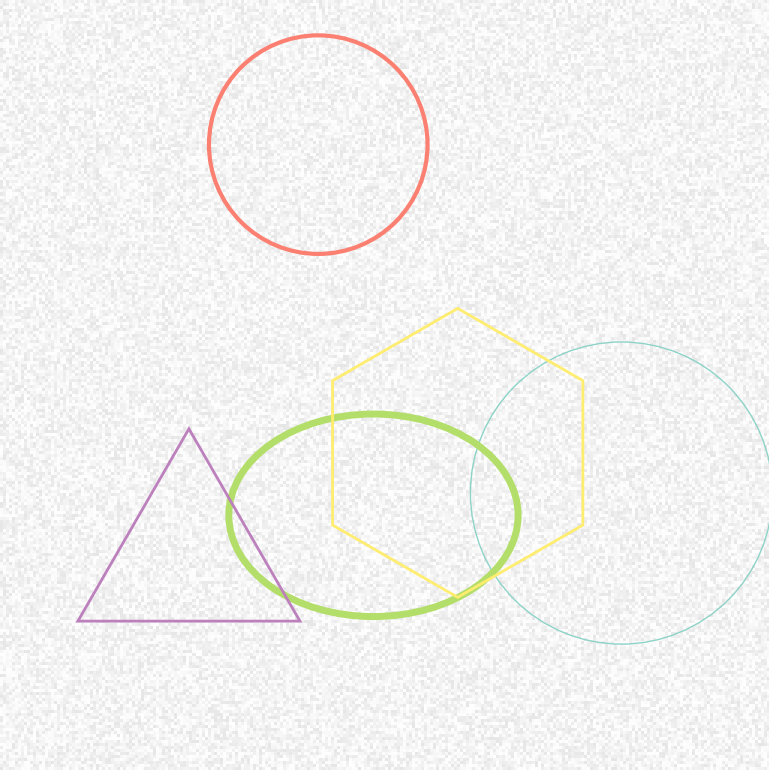[{"shape": "circle", "thickness": 0.5, "radius": 0.98, "center": [0.807, 0.36]}, {"shape": "circle", "thickness": 1.5, "radius": 0.71, "center": [0.413, 0.812]}, {"shape": "oval", "thickness": 2.5, "radius": 0.94, "center": [0.485, 0.331]}, {"shape": "triangle", "thickness": 1, "radius": 0.83, "center": [0.245, 0.277]}, {"shape": "hexagon", "thickness": 1, "radius": 0.94, "center": [0.594, 0.412]}]